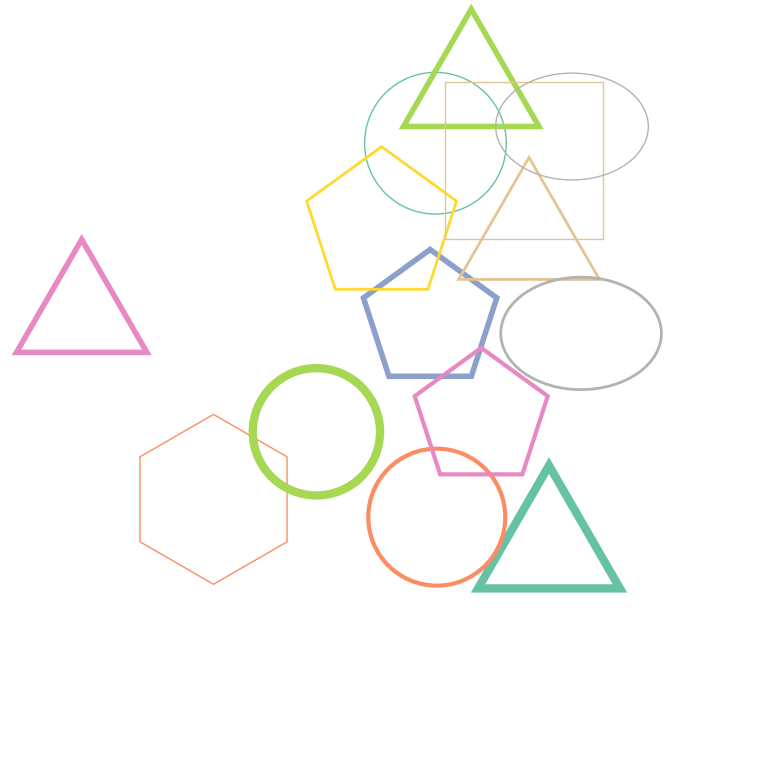[{"shape": "circle", "thickness": 0.5, "radius": 0.46, "center": [0.566, 0.814]}, {"shape": "triangle", "thickness": 3, "radius": 0.53, "center": [0.713, 0.289]}, {"shape": "hexagon", "thickness": 0.5, "radius": 0.55, "center": [0.277, 0.352]}, {"shape": "circle", "thickness": 1.5, "radius": 0.44, "center": [0.567, 0.328]}, {"shape": "pentagon", "thickness": 2, "radius": 0.46, "center": [0.559, 0.585]}, {"shape": "pentagon", "thickness": 1.5, "radius": 0.45, "center": [0.625, 0.457]}, {"shape": "triangle", "thickness": 2, "radius": 0.49, "center": [0.106, 0.591]}, {"shape": "triangle", "thickness": 2, "radius": 0.51, "center": [0.612, 0.887]}, {"shape": "circle", "thickness": 3, "radius": 0.41, "center": [0.411, 0.439]}, {"shape": "pentagon", "thickness": 1, "radius": 0.51, "center": [0.496, 0.707]}, {"shape": "square", "thickness": 0.5, "radius": 0.51, "center": [0.68, 0.792]}, {"shape": "triangle", "thickness": 1, "radius": 0.53, "center": [0.687, 0.69]}, {"shape": "oval", "thickness": 1, "radius": 0.52, "center": [0.755, 0.567]}, {"shape": "oval", "thickness": 0.5, "radius": 0.5, "center": [0.743, 0.836]}]